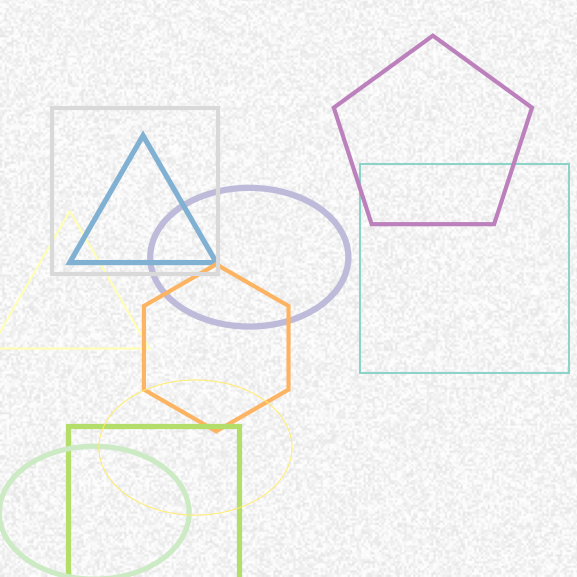[{"shape": "square", "thickness": 1, "radius": 0.9, "center": [0.804, 0.534]}, {"shape": "triangle", "thickness": 1, "radius": 0.79, "center": [0.121, 0.475]}, {"shape": "oval", "thickness": 3, "radius": 0.86, "center": [0.432, 0.554]}, {"shape": "triangle", "thickness": 2.5, "radius": 0.73, "center": [0.248, 0.618]}, {"shape": "hexagon", "thickness": 2, "radius": 0.72, "center": [0.374, 0.397]}, {"shape": "square", "thickness": 2.5, "radius": 0.74, "center": [0.265, 0.113]}, {"shape": "square", "thickness": 2, "radius": 0.72, "center": [0.233, 0.668]}, {"shape": "pentagon", "thickness": 2, "radius": 0.9, "center": [0.75, 0.757]}, {"shape": "oval", "thickness": 2.5, "radius": 0.82, "center": [0.163, 0.111]}, {"shape": "oval", "thickness": 0.5, "radius": 0.84, "center": [0.338, 0.224]}]